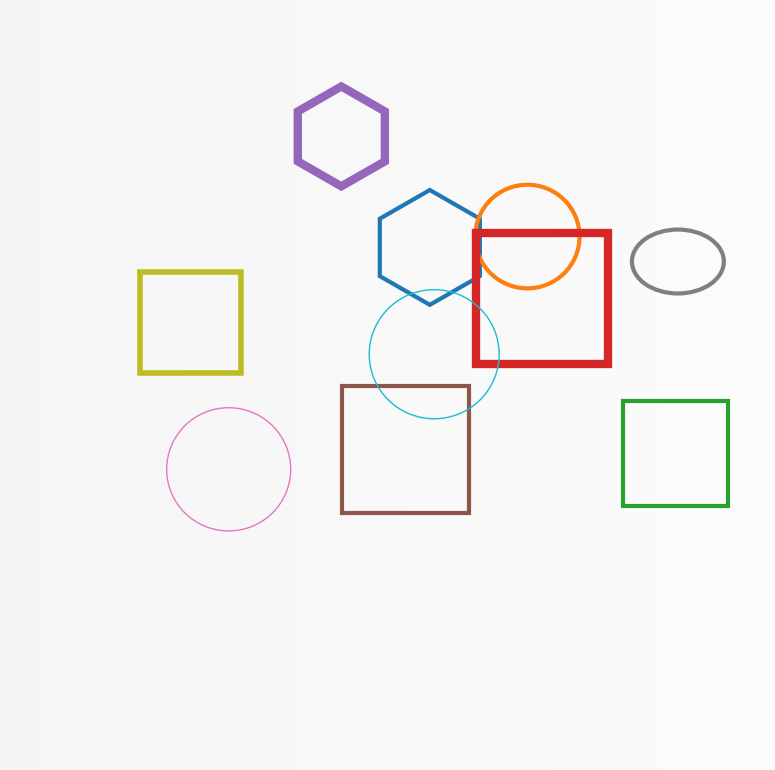[{"shape": "hexagon", "thickness": 1.5, "radius": 0.37, "center": [0.555, 0.679]}, {"shape": "circle", "thickness": 1.5, "radius": 0.34, "center": [0.68, 0.693]}, {"shape": "square", "thickness": 1.5, "radius": 0.34, "center": [0.871, 0.411]}, {"shape": "square", "thickness": 3, "radius": 0.43, "center": [0.699, 0.613]}, {"shape": "hexagon", "thickness": 3, "radius": 0.32, "center": [0.44, 0.823]}, {"shape": "square", "thickness": 1.5, "radius": 0.41, "center": [0.523, 0.416]}, {"shape": "circle", "thickness": 0.5, "radius": 0.4, "center": [0.295, 0.39]}, {"shape": "oval", "thickness": 1.5, "radius": 0.3, "center": [0.875, 0.66]}, {"shape": "square", "thickness": 2, "radius": 0.33, "center": [0.246, 0.582]}, {"shape": "circle", "thickness": 0.5, "radius": 0.42, "center": [0.56, 0.54]}]